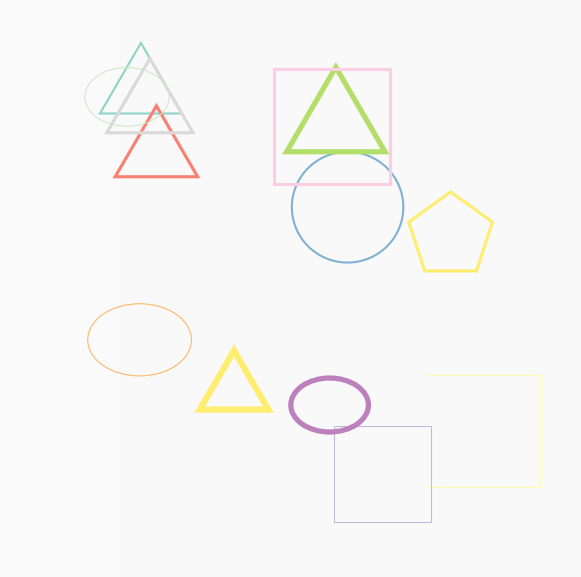[{"shape": "triangle", "thickness": 1, "radius": 0.41, "center": [0.242, 0.843]}, {"shape": "square", "thickness": 0.5, "radius": 0.49, "center": [0.832, 0.253]}, {"shape": "square", "thickness": 0.5, "radius": 0.42, "center": [0.658, 0.179]}, {"shape": "triangle", "thickness": 1.5, "radius": 0.41, "center": [0.269, 0.734]}, {"shape": "circle", "thickness": 1, "radius": 0.48, "center": [0.598, 0.64]}, {"shape": "oval", "thickness": 0.5, "radius": 0.45, "center": [0.24, 0.411]}, {"shape": "triangle", "thickness": 2.5, "radius": 0.49, "center": [0.578, 0.785]}, {"shape": "square", "thickness": 1.5, "radius": 0.5, "center": [0.571, 0.78]}, {"shape": "triangle", "thickness": 1.5, "radius": 0.43, "center": [0.258, 0.812]}, {"shape": "oval", "thickness": 2.5, "radius": 0.33, "center": [0.567, 0.298]}, {"shape": "oval", "thickness": 0.5, "radius": 0.36, "center": [0.218, 0.831]}, {"shape": "pentagon", "thickness": 1.5, "radius": 0.38, "center": [0.775, 0.591]}, {"shape": "triangle", "thickness": 3, "radius": 0.34, "center": [0.403, 0.324]}]